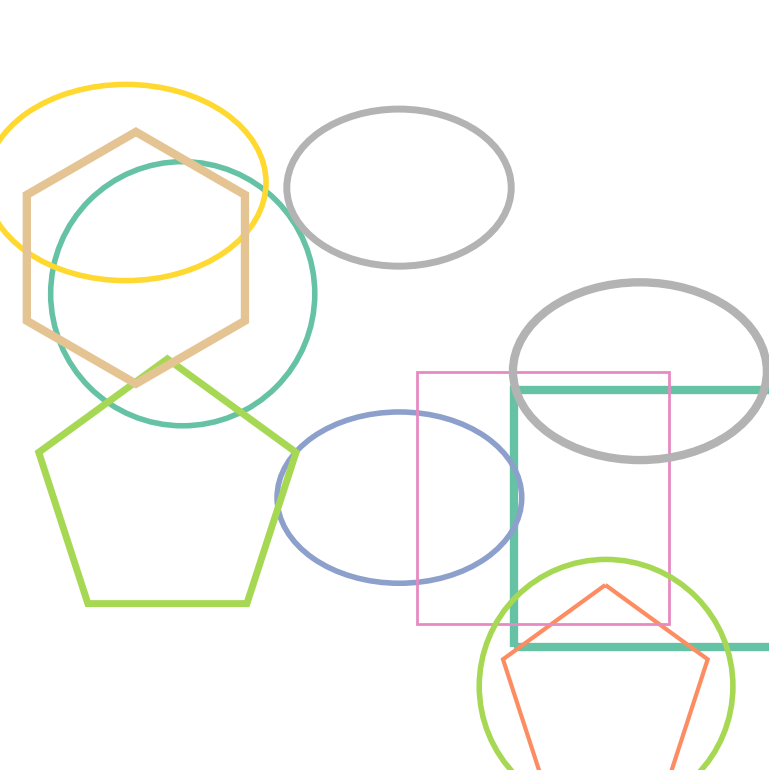[{"shape": "circle", "thickness": 2, "radius": 0.86, "center": [0.237, 0.619]}, {"shape": "square", "thickness": 3, "radius": 0.83, "center": [0.834, 0.327]}, {"shape": "pentagon", "thickness": 1.5, "radius": 0.7, "center": [0.786, 0.101]}, {"shape": "oval", "thickness": 2, "radius": 0.79, "center": [0.519, 0.354]}, {"shape": "square", "thickness": 1, "radius": 0.82, "center": [0.705, 0.353]}, {"shape": "circle", "thickness": 2, "radius": 0.82, "center": [0.787, 0.109]}, {"shape": "pentagon", "thickness": 2.5, "radius": 0.88, "center": [0.217, 0.358]}, {"shape": "oval", "thickness": 2, "radius": 0.91, "center": [0.163, 0.763]}, {"shape": "hexagon", "thickness": 3, "radius": 0.82, "center": [0.176, 0.665]}, {"shape": "oval", "thickness": 2.5, "radius": 0.73, "center": [0.518, 0.756]}, {"shape": "oval", "thickness": 3, "radius": 0.82, "center": [0.831, 0.518]}]